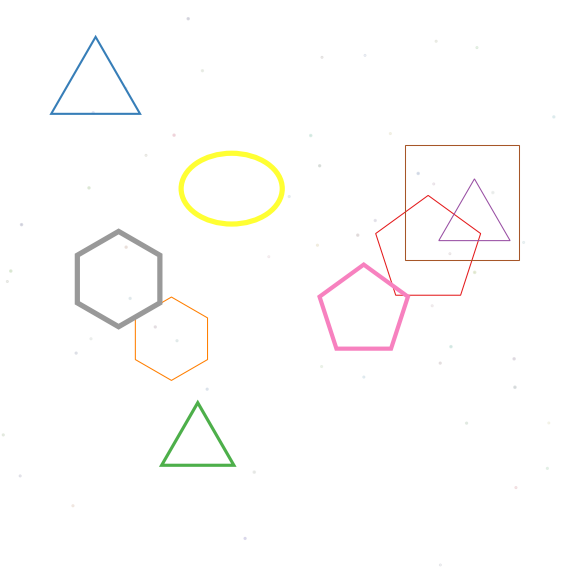[{"shape": "pentagon", "thickness": 0.5, "radius": 0.48, "center": [0.741, 0.565]}, {"shape": "triangle", "thickness": 1, "radius": 0.44, "center": [0.166, 0.846]}, {"shape": "triangle", "thickness": 1.5, "radius": 0.36, "center": [0.342, 0.23]}, {"shape": "triangle", "thickness": 0.5, "radius": 0.36, "center": [0.822, 0.618]}, {"shape": "hexagon", "thickness": 0.5, "radius": 0.36, "center": [0.297, 0.413]}, {"shape": "oval", "thickness": 2.5, "radius": 0.44, "center": [0.401, 0.672]}, {"shape": "square", "thickness": 0.5, "radius": 0.5, "center": [0.8, 0.648]}, {"shape": "pentagon", "thickness": 2, "radius": 0.4, "center": [0.63, 0.461]}, {"shape": "hexagon", "thickness": 2.5, "radius": 0.41, "center": [0.205, 0.516]}]